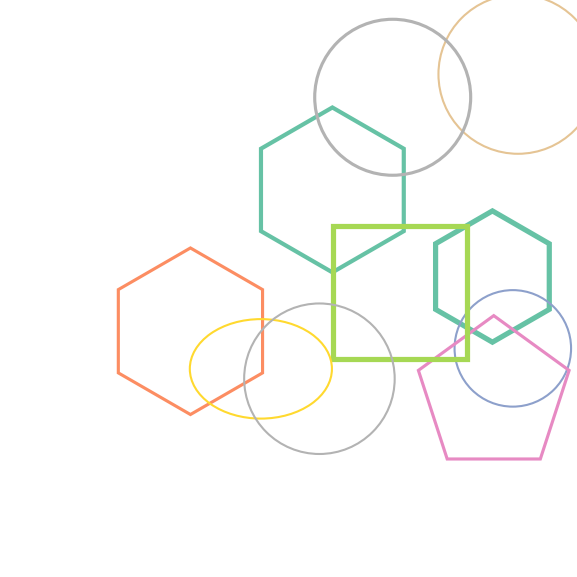[{"shape": "hexagon", "thickness": 2, "radius": 0.71, "center": [0.576, 0.67]}, {"shape": "hexagon", "thickness": 2.5, "radius": 0.57, "center": [0.853, 0.52]}, {"shape": "hexagon", "thickness": 1.5, "radius": 0.72, "center": [0.33, 0.426]}, {"shape": "circle", "thickness": 1, "radius": 0.5, "center": [0.888, 0.396]}, {"shape": "pentagon", "thickness": 1.5, "radius": 0.69, "center": [0.855, 0.315]}, {"shape": "square", "thickness": 2.5, "radius": 0.58, "center": [0.693, 0.493]}, {"shape": "oval", "thickness": 1, "radius": 0.62, "center": [0.452, 0.36]}, {"shape": "circle", "thickness": 1, "radius": 0.69, "center": [0.897, 0.871]}, {"shape": "circle", "thickness": 1, "radius": 0.65, "center": [0.553, 0.343]}, {"shape": "circle", "thickness": 1.5, "radius": 0.68, "center": [0.68, 0.831]}]